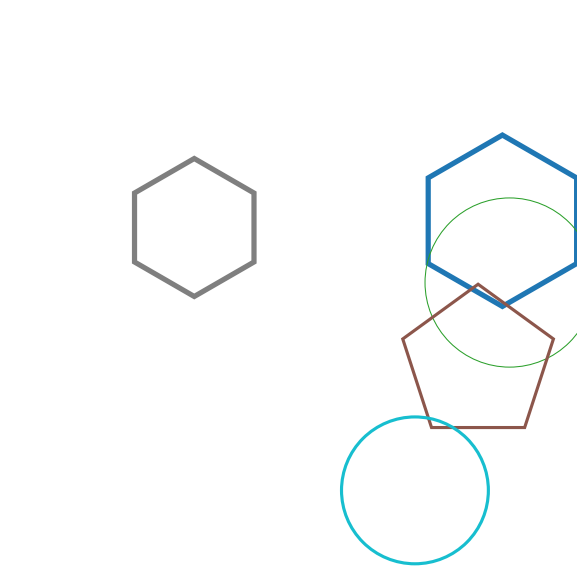[{"shape": "hexagon", "thickness": 2.5, "radius": 0.74, "center": [0.87, 0.617]}, {"shape": "circle", "thickness": 0.5, "radius": 0.73, "center": [0.882, 0.51]}, {"shape": "pentagon", "thickness": 1.5, "radius": 0.69, "center": [0.828, 0.37]}, {"shape": "hexagon", "thickness": 2.5, "radius": 0.6, "center": [0.336, 0.605]}, {"shape": "circle", "thickness": 1.5, "radius": 0.64, "center": [0.719, 0.15]}]